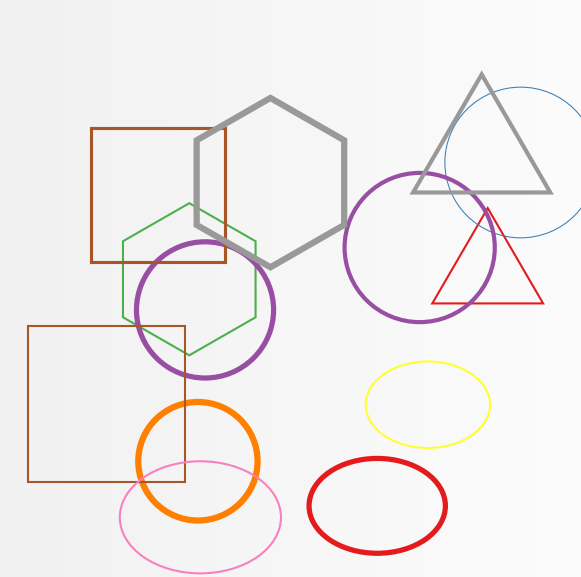[{"shape": "oval", "thickness": 2.5, "radius": 0.59, "center": [0.649, 0.123]}, {"shape": "triangle", "thickness": 1, "radius": 0.55, "center": [0.839, 0.529]}, {"shape": "circle", "thickness": 0.5, "radius": 0.65, "center": [0.896, 0.718]}, {"shape": "hexagon", "thickness": 1, "radius": 0.66, "center": [0.326, 0.516]}, {"shape": "circle", "thickness": 2.5, "radius": 0.59, "center": [0.353, 0.463]}, {"shape": "circle", "thickness": 2, "radius": 0.65, "center": [0.722, 0.571]}, {"shape": "circle", "thickness": 3, "radius": 0.51, "center": [0.341, 0.2]}, {"shape": "oval", "thickness": 1, "radius": 0.53, "center": [0.736, 0.298]}, {"shape": "square", "thickness": 1.5, "radius": 0.58, "center": [0.272, 0.662]}, {"shape": "square", "thickness": 1, "radius": 0.68, "center": [0.183, 0.3]}, {"shape": "oval", "thickness": 1, "radius": 0.69, "center": [0.345, 0.103]}, {"shape": "hexagon", "thickness": 3, "radius": 0.73, "center": [0.465, 0.683]}, {"shape": "triangle", "thickness": 2, "radius": 0.68, "center": [0.829, 0.734]}]